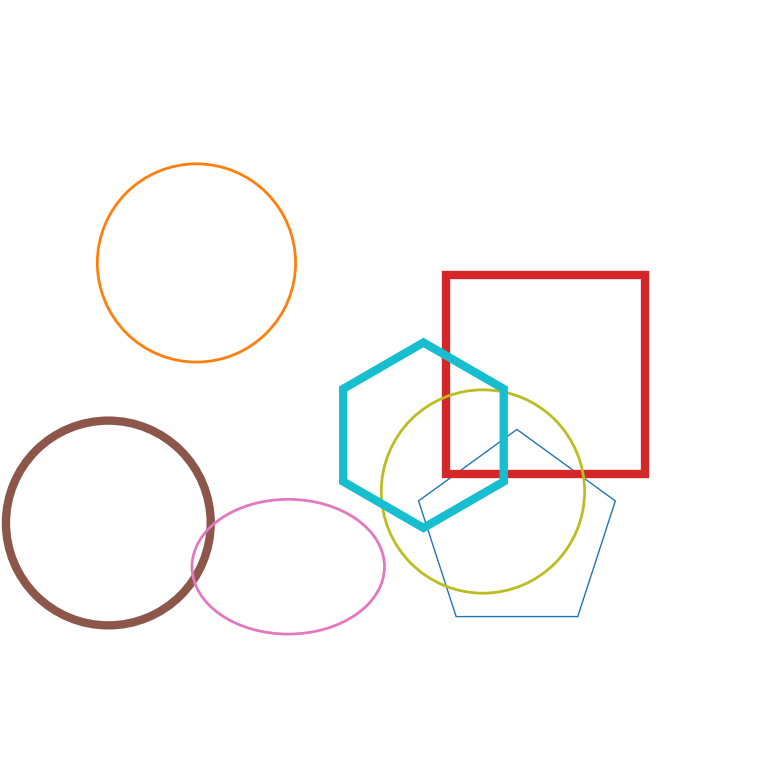[{"shape": "pentagon", "thickness": 0.5, "radius": 0.67, "center": [0.671, 0.308]}, {"shape": "circle", "thickness": 1, "radius": 0.64, "center": [0.255, 0.659]}, {"shape": "square", "thickness": 3, "radius": 0.65, "center": [0.709, 0.513]}, {"shape": "circle", "thickness": 3, "radius": 0.66, "center": [0.141, 0.321]}, {"shape": "oval", "thickness": 1, "radius": 0.63, "center": [0.374, 0.264]}, {"shape": "circle", "thickness": 1, "radius": 0.66, "center": [0.627, 0.362]}, {"shape": "hexagon", "thickness": 3, "radius": 0.6, "center": [0.55, 0.435]}]